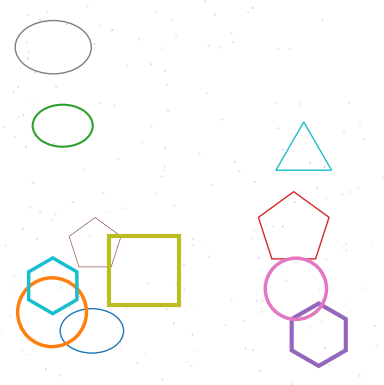[{"shape": "oval", "thickness": 1, "radius": 0.41, "center": [0.239, 0.141]}, {"shape": "circle", "thickness": 2.5, "radius": 0.45, "center": [0.135, 0.189]}, {"shape": "oval", "thickness": 1.5, "radius": 0.39, "center": [0.163, 0.673]}, {"shape": "pentagon", "thickness": 1, "radius": 0.48, "center": [0.763, 0.406]}, {"shape": "hexagon", "thickness": 3, "radius": 0.41, "center": [0.828, 0.131]}, {"shape": "pentagon", "thickness": 0.5, "radius": 0.35, "center": [0.247, 0.364]}, {"shape": "circle", "thickness": 2.5, "radius": 0.4, "center": [0.769, 0.25]}, {"shape": "oval", "thickness": 1, "radius": 0.49, "center": [0.138, 0.877]}, {"shape": "square", "thickness": 3, "radius": 0.45, "center": [0.374, 0.297]}, {"shape": "hexagon", "thickness": 2.5, "radius": 0.36, "center": [0.137, 0.258]}, {"shape": "triangle", "thickness": 1, "radius": 0.42, "center": [0.789, 0.6]}]